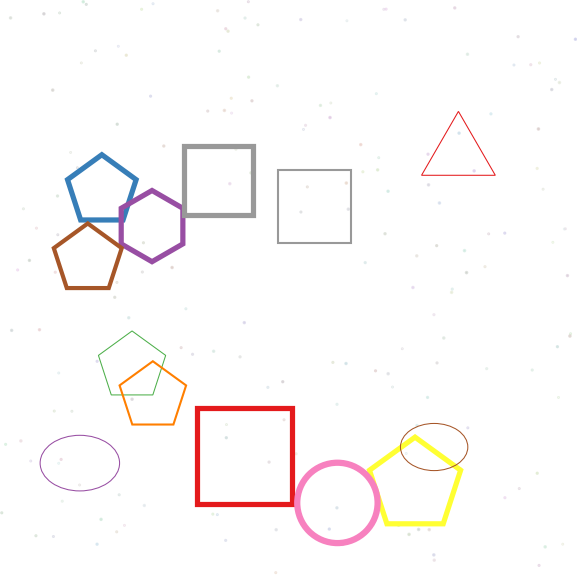[{"shape": "square", "thickness": 2.5, "radius": 0.41, "center": [0.423, 0.21]}, {"shape": "triangle", "thickness": 0.5, "radius": 0.37, "center": [0.794, 0.732]}, {"shape": "pentagon", "thickness": 2.5, "radius": 0.31, "center": [0.176, 0.669]}, {"shape": "pentagon", "thickness": 0.5, "radius": 0.31, "center": [0.229, 0.365]}, {"shape": "oval", "thickness": 0.5, "radius": 0.34, "center": [0.138, 0.197]}, {"shape": "hexagon", "thickness": 2.5, "radius": 0.31, "center": [0.263, 0.608]}, {"shape": "pentagon", "thickness": 1, "radius": 0.3, "center": [0.265, 0.313]}, {"shape": "pentagon", "thickness": 2.5, "radius": 0.41, "center": [0.719, 0.159]}, {"shape": "oval", "thickness": 0.5, "radius": 0.29, "center": [0.752, 0.225]}, {"shape": "pentagon", "thickness": 2, "radius": 0.31, "center": [0.152, 0.55]}, {"shape": "circle", "thickness": 3, "radius": 0.35, "center": [0.584, 0.128]}, {"shape": "square", "thickness": 1, "radius": 0.31, "center": [0.545, 0.641]}, {"shape": "square", "thickness": 2.5, "radius": 0.3, "center": [0.378, 0.686]}]